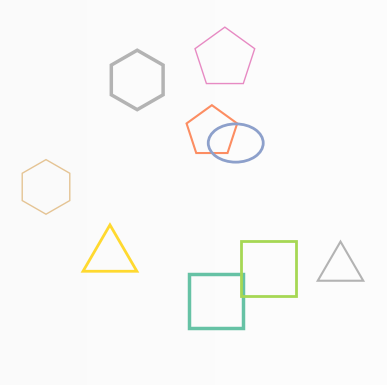[{"shape": "square", "thickness": 2.5, "radius": 0.35, "center": [0.558, 0.219]}, {"shape": "pentagon", "thickness": 1.5, "radius": 0.34, "center": [0.547, 0.658]}, {"shape": "oval", "thickness": 2, "radius": 0.35, "center": [0.608, 0.629]}, {"shape": "pentagon", "thickness": 1, "radius": 0.4, "center": [0.58, 0.849]}, {"shape": "square", "thickness": 2, "radius": 0.35, "center": [0.692, 0.302]}, {"shape": "triangle", "thickness": 2, "radius": 0.4, "center": [0.284, 0.336]}, {"shape": "hexagon", "thickness": 1, "radius": 0.35, "center": [0.119, 0.515]}, {"shape": "triangle", "thickness": 1.5, "radius": 0.34, "center": [0.879, 0.305]}, {"shape": "hexagon", "thickness": 2.5, "radius": 0.39, "center": [0.354, 0.792]}]